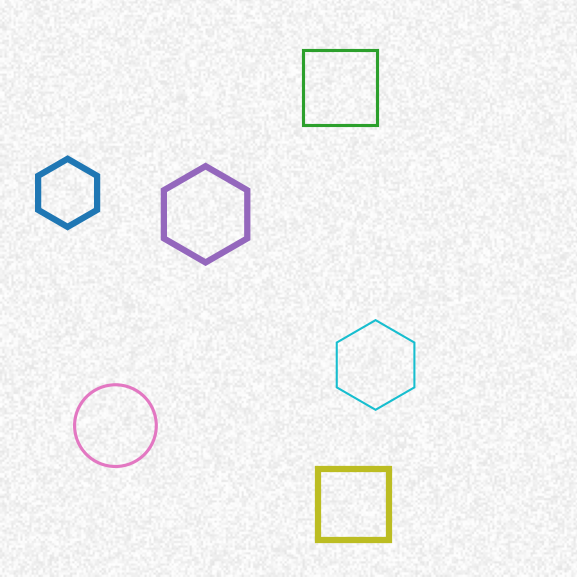[{"shape": "hexagon", "thickness": 3, "radius": 0.29, "center": [0.117, 0.665]}, {"shape": "square", "thickness": 1.5, "radius": 0.32, "center": [0.589, 0.848]}, {"shape": "hexagon", "thickness": 3, "radius": 0.42, "center": [0.356, 0.628]}, {"shape": "circle", "thickness": 1.5, "radius": 0.35, "center": [0.2, 0.262]}, {"shape": "square", "thickness": 3, "radius": 0.31, "center": [0.612, 0.126]}, {"shape": "hexagon", "thickness": 1, "radius": 0.39, "center": [0.65, 0.367]}]